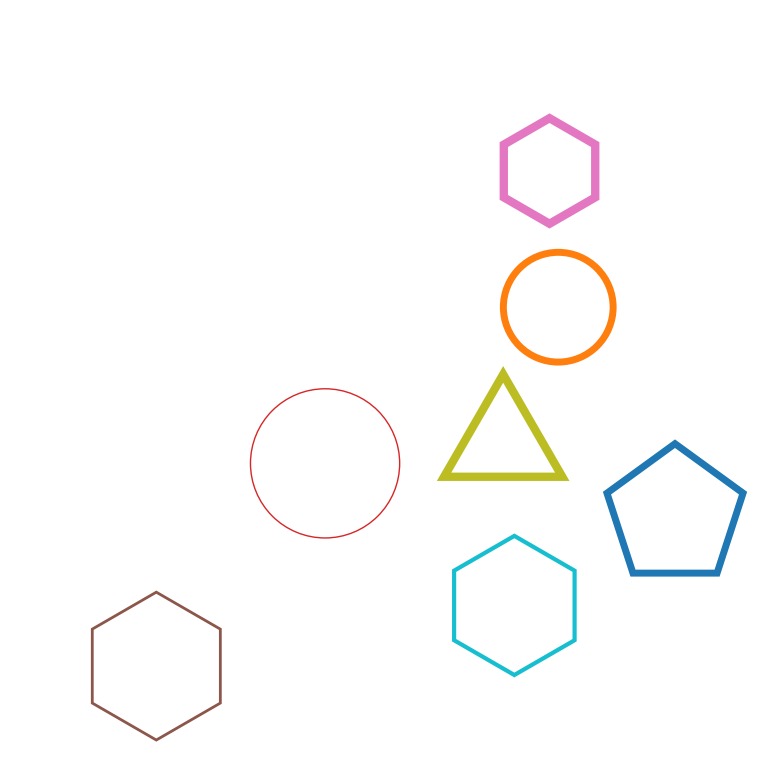[{"shape": "pentagon", "thickness": 2.5, "radius": 0.46, "center": [0.877, 0.331]}, {"shape": "circle", "thickness": 2.5, "radius": 0.36, "center": [0.725, 0.601]}, {"shape": "circle", "thickness": 0.5, "radius": 0.48, "center": [0.422, 0.398]}, {"shape": "hexagon", "thickness": 1, "radius": 0.48, "center": [0.203, 0.135]}, {"shape": "hexagon", "thickness": 3, "radius": 0.34, "center": [0.714, 0.778]}, {"shape": "triangle", "thickness": 3, "radius": 0.44, "center": [0.653, 0.425]}, {"shape": "hexagon", "thickness": 1.5, "radius": 0.45, "center": [0.668, 0.214]}]